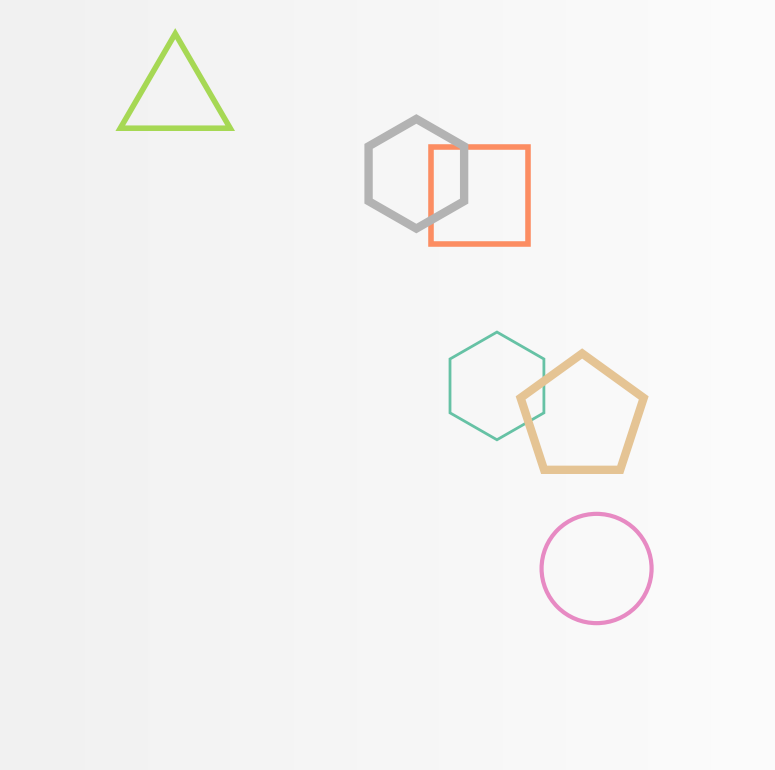[{"shape": "hexagon", "thickness": 1, "radius": 0.35, "center": [0.641, 0.499]}, {"shape": "square", "thickness": 2, "radius": 0.32, "center": [0.619, 0.746]}, {"shape": "circle", "thickness": 1.5, "radius": 0.35, "center": [0.77, 0.262]}, {"shape": "triangle", "thickness": 2, "radius": 0.41, "center": [0.226, 0.874]}, {"shape": "pentagon", "thickness": 3, "radius": 0.42, "center": [0.751, 0.457]}, {"shape": "hexagon", "thickness": 3, "radius": 0.36, "center": [0.537, 0.774]}]